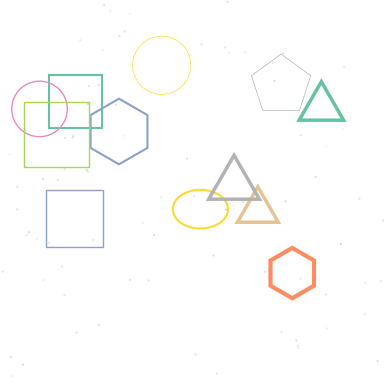[{"shape": "square", "thickness": 1.5, "radius": 0.35, "center": [0.196, 0.737]}, {"shape": "triangle", "thickness": 2.5, "radius": 0.33, "center": [0.835, 0.721]}, {"shape": "hexagon", "thickness": 3, "radius": 0.33, "center": [0.759, 0.291]}, {"shape": "square", "thickness": 1, "radius": 0.37, "center": [0.195, 0.431]}, {"shape": "hexagon", "thickness": 1.5, "radius": 0.43, "center": [0.309, 0.658]}, {"shape": "circle", "thickness": 1, "radius": 0.36, "center": [0.103, 0.717]}, {"shape": "square", "thickness": 1, "radius": 0.42, "center": [0.147, 0.651]}, {"shape": "circle", "thickness": 0.5, "radius": 0.38, "center": [0.42, 0.831]}, {"shape": "oval", "thickness": 1.5, "radius": 0.36, "center": [0.52, 0.457]}, {"shape": "triangle", "thickness": 2.5, "radius": 0.31, "center": [0.67, 0.453]}, {"shape": "triangle", "thickness": 2.5, "radius": 0.38, "center": [0.608, 0.521]}, {"shape": "pentagon", "thickness": 0.5, "radius": 0.4, "center": [0.73, 0.778]}]